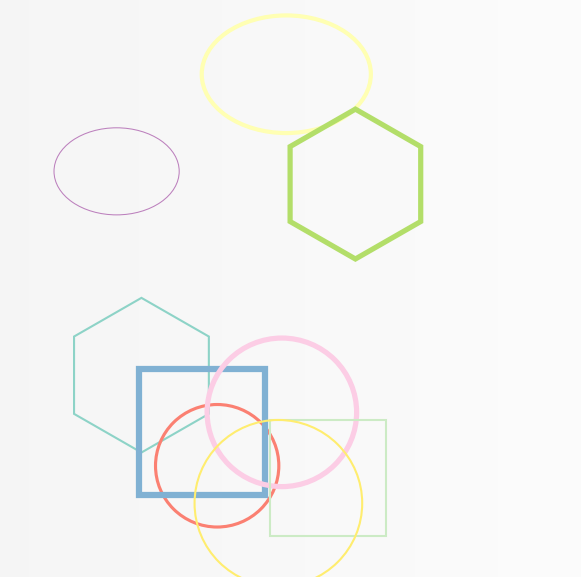[{"shape": "hexagon", "thickness": 1, "radius": 0.67, "center": [0.243, 0.349]}, {"shape": "oval", "thickness": 2, "radius": 0.73, "center": [0.493, 0.871]}, {"shape": "circle", "thickness": 1.5, "radius": 0.53, "center": [0.374, 0.193]}, {"shape": "square", "thickness": 3, "radius": 0.54, "center": [0.347, 0.251]}, {"shape": "hexagon", "thickness": 2.5, "radius": 0.65, "center": [0.611, 0.68]}, {"shape": "circle", "thickness": 2.5, "radius": 0.64, "center": [0.485, 0.285]}, {"shape": "oval", "thickness": 0.5, "radius": 0.54, "center": [0.201, 0.702]}, {"shape": "square", "thickness": 1, "radius": 0.5, "center": [0.564, 0.172]}, {"shape": "circle", "thickness": 1, "radius": 0.72, "center": [0.479, 0.128]}]